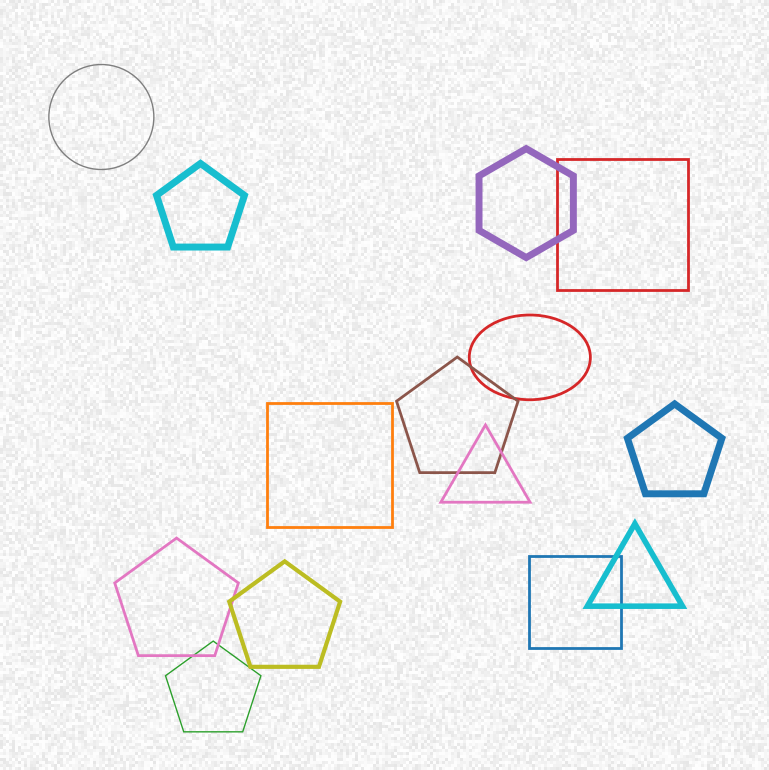[{"shape": "pentagon", "thickness": 2.5, "radius": 0.32, "center": [0.876, 0.411]}, {"shape": "square", "thickness": 1, "radius": 0.3, "center": [0.746, 0.218]}, {"shape": "square", "thickness": 1, "radius": 0.4, "center": [0.428, 0.396]}, {"shape": "pentagon", "thickness": 0.5, "radius": 0.33, "center": [0.277, 0.102]}, {"shape": "square", "thickness": 1, "radius": 0.43, "center": [0.808, 0.709]}, {"shape": "oval", "thickness": 1, "radius": 0.39, "center": [0.688, 0.536]}, {"shape": "hexagon", "thickness": 2.5, "radius": 0.35, "center": [0.683, 0.736]}, {"shape": "pentagon", "thickness": 1, "radius": 0.41, "center": [0.594, 0.453]}, {"shape": "pentagon", "thickness": 1, "radius": 0.42, "center": [0.229, 0.217]}, {"shape": "triangle", "thickness": 1, "radius": 0.33, "center": [0.63, 0.381]}, {"shape": "circle", "thickness": 0.5, "radius": 0.34, "center": [0.132, 0.848]}, {"shape": "pentagon", "thickness": 1.5, "radius": 0.38, "center": [0.37, 0.195]}, {"shape": "triangle", "thickness": 2, "radius": 0.36, "center": [0.825, 0.248]}, {"shape": "pentagon", "thickness": 2.5, "radius": 0.3, "center": [0.26, 0.728]}]